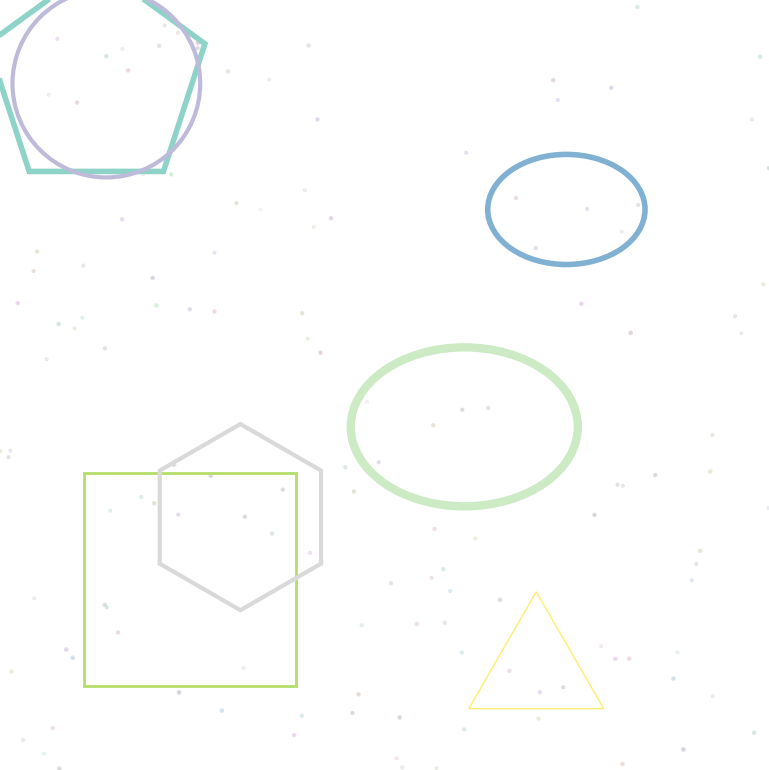[{"shape": "pentagon", "thickness": 2, "radius": 0.74, "center": [0.125, 0.897]}, {"shape": "circle", "thickness": 1.5, "radius": 0.61, "center": [0.138, 0.891]}, {"shape": "oval", "thickness": 2, "radius": 0.51, "center": [0.736, 0.728]}, {"shape": "square", "thickness": 1, "radius": 0.69, "center": [0.247, 0.247]}, {"shape": "hexagon", "thickness": 1.5, "radius": 0.6, "center": [0.312, 0.328]}, {"shape": "oval", "thickness": 3, "radius": 0.74, "center": [0.603, 0.446]}, {"shape": "triangle", "thickness": 0.5, "radius": 0.51, "center": [0.696, 0.13]}]